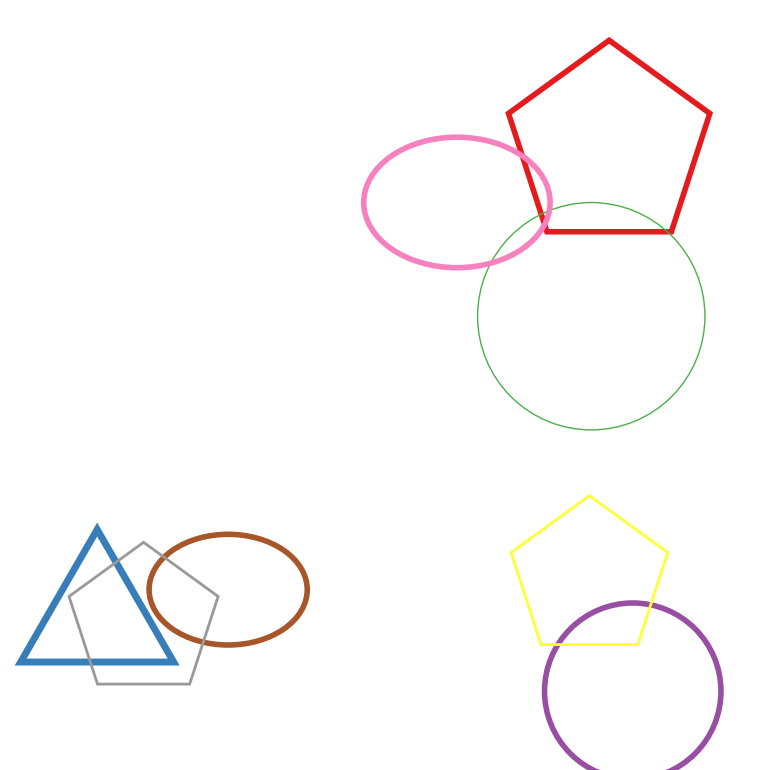[{"shape": "pentagon", "thickness": 2, "radius": 0.69, "center": [0.791, 0.81]}, {"shape": "triangle", "thickness": 2.5, "radius": 0.57, "center": [0.126, 0.198]}, {"shape": "circle", "thickness": 0.5, "radius": 0.74, "center": [0.768, 0.589]}, {"shape": "circle", "thickness": 2, "radius": 0.57, "center": [0.822, 0.102]}, {"shape": "pentagon", "thickness": 1, "radius": 0.53, "center": [0.765, 0.249]}, {"shape": "oval", "thickness": 2, "radius": 0.51, "center": [0.296, 0.234]}, {"shape": "oval", "thickness": 2, "radius": 0.61, "center": [0.593, 0.737]}, {"shape": "pentagon", "thickness": 1, "radius": 0.51, "center": [0.186, 0.194]}]